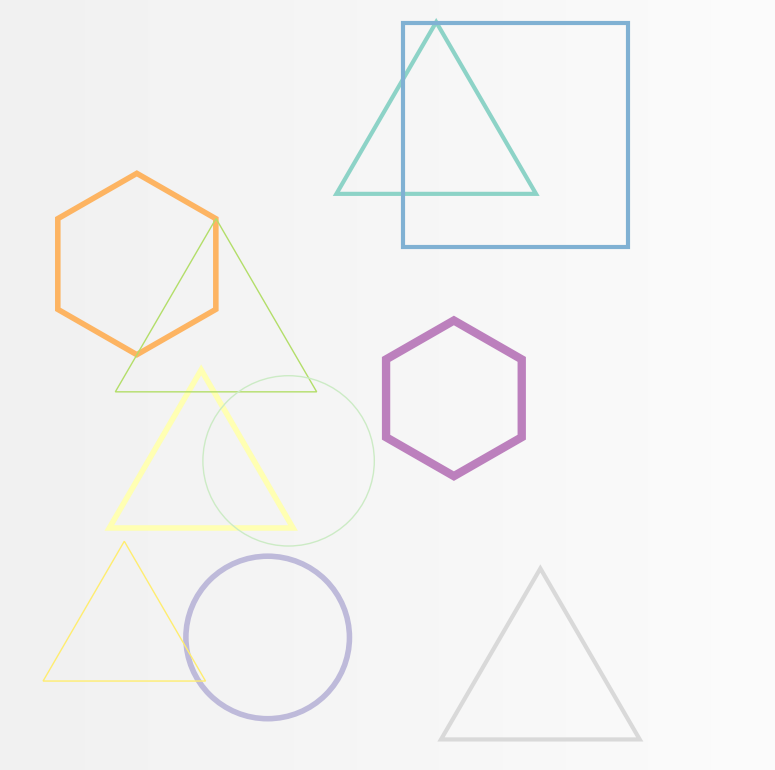[{"shape": "triangle", "thickness": 1.5, "radius": 0.74, "center": [0.563, 0.823]}, {"shape": "triangle", "thickness": 2, "radius": 0.68, "center": [0.26, 0.383]}, {"shape": "circle", "thickness": 2, "radius": 0.53, "center": [0.345, 0.172]}, {"shape": "square", "thickness": 1.5, "radius": 0.72, "center": [0.665, 0.825]}, {"shape": "hexagon", "thickness": 2, "radius": 0.59, "center": [0.177, 0.657]}, {"shape": "triangle", "thickness": 0.5, "radius": 0.75, "center": [0.279, 0.566]}, {"shape": "triangle", "thickness": 1.5, "radius": 0.74, "center": [0.697, 0.114]}, {"shape": "hexagon", "thickness": 3, "radius": 0.51, "center": [0.586, 0.483]}, {"shape": "circle", "thickness": 0.5, "radius": 0.55, "center": [0.372, 0.401]}, {"shape": "triangle", "thickness": 0.5, "radius": 0.61, "center": [0.16, 0.176]}]